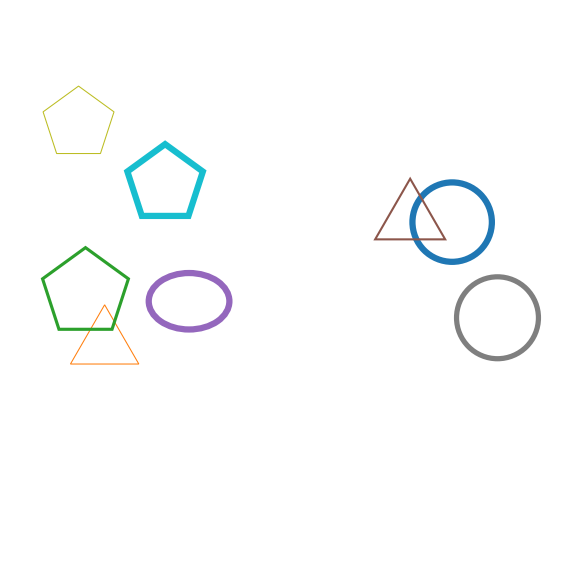[{"shape": "circle", "thickness": 3, "radius": 0.34, "center": [0.783, 0.615]}, {"shape": "triangle", "thickness": 0.5, "radius": 0.34, "center": [0.181, 0.403]}, {"shape": "pentagon", "thickness": 1.5, "radius": 0.39, "center": [0.148, 0.492]}, {"shape": "oval", "thickness": 3, "radius": 0.35, "center": [0.327, 0.477]}, {"shape": "triangle", "thickness": 1, "radius": 0.35, "center": [0.71, 0.62]}, {"shape": "circle", "thickness": 2.5, "radius": 0.35, "center": [0.861, 0.449]}, {"shape": "pentagon", "thickness": 0.5, "radius": 0.32, "center": [0.136, 0.785]}, {"shape": "pentagon", "thickness": 3, "radius": 0.34, "center": [0.286, 0.681]}]